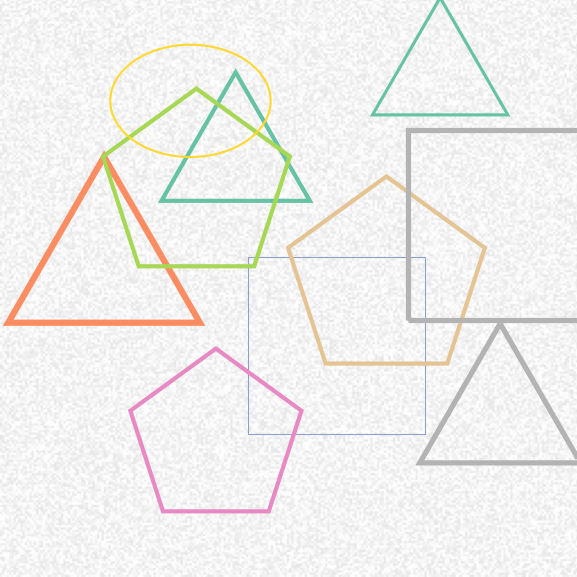[{"shape": "triangle", "thickness": 1.5, "radius": 0.68, "center": [0.762, 0.868]}, {"shape": "triangle", "thickness": 2, "radius": 0.74, "center": [0.408, 0.726]}, {"shape": "triangle", "thickness": 3, "radius": 0.96, "center": [0.18, 0.536]}, {"shape": "square", "thickness": 0.5, "radius": 0.76, "center": [0.583, 0.401]}, {"shape": "pentagon", "thickness": 2, "radius": 0.78, "center": [0.374, 0.24]}, {"shape": "pentagon", "thickness": 2, "radius": 0.85, "center": [0.34, 0.676]}, {"shape": "oval", "thickness": 1, "radius": 0.69, "center": [0.33, 0.824]}, {"shape": "pentagon", "thickness": 2, "radius": 0.9, "center": [0.669, 0.515]}, {"shape": "triangle", "thickness": 2.5, "radius": 0.8, "center": [0.866, 0.278]}, {"shape": "square", "thickness": 2.5, "radius": 0.82, "center": [0.872, 0.61]}]